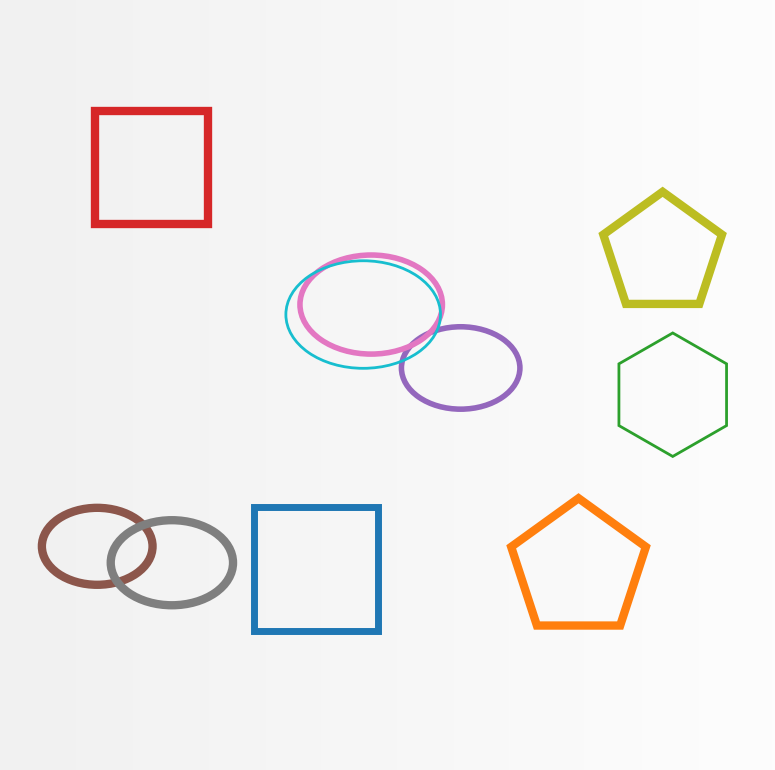[{"shape": "square", "thickness": 2.5, "radius": 0.4, "center": [0.408, 0.261]}, {"shape": "pentagon", "thickness": 3, "radius": 0.46, "center": [0.746, 0.262]}, {"shape": "hexagon", "thickness": 1, "radius": 0.4, "center": [0.868, 0.487]}, {"shape": "square", "thickness": 3, "radius": 0.37, "center": [0.196, 0.782]}, {"shape": "oval", "thickness": 2, "radius": 0.38, "center": [0.594, 0.522]}, {"shape": "oval", "thickness": 3, "radius": 0.36, "center": [0.125, 0.291]}, {"shape": "oval", "thickness": 2, "radius": 0.46, "center": [0.479, 0.604]}, {"shape": "oval", "thickness": 3, "radius": 0.39, "center": [0.222, 0.269]}, {"shape": "pentagon", "thickness": 3, "radius": 0.4, "center": [0.855, 0.67]}, {"shape": "oval", "thickness": 1, "radius": 0.5, "center": [0.469, 0.592]}]